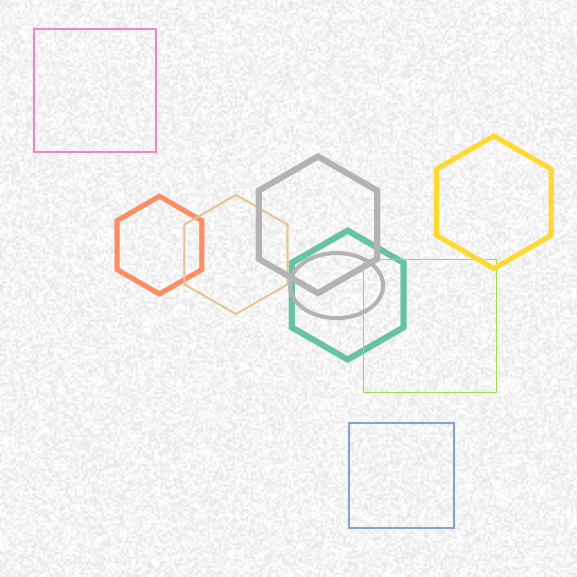[{"shape": "hexagon", "thickness": 3, "radius": 0.56, "center": [0.602, 0.488]}, {"shape": "hexagon", "thickness": 2.5, "radius": 0.42, "center": [0.276, 0.575]}, {"shape": "square", "thickness": 1, "radius": 0.45, "center": [0.695, 0.175]}, {"shape": "square", "thickness": 1, "radius": 0.53, "center": [0.164, 0.843]}, {"shape": "square", "thickness": 0.5, "radius": 0.58, "center": [0.744, 0.435]}, {"shape": "hexagon", "thickness": 2.5, "radius": 0.57, "center": [0.855, 0.649]}, {"shape": "hexagon", "thickness": 1, "radius": 0.52, "center": [0.409, 0.558]}, {"shape": "oval", "thickness": 2, "radius": 0.4, "center": [0.583, 0.505]}, {"shape": "hexagon", "thickness": 3, "radius": 0.59, "center": [0.551, 0.61]}]